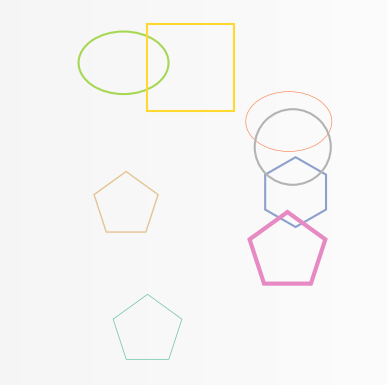[{"shape": "pentagon", "thickness": 0.5, "radius": 0.47, "center": [0.381, 0.142]}, {"shape": "oval", "thickness": 0.5, "radius": 0.56, "center": [0.745, 0.684]}, {"shape": "hexagon", "thickness": 1.5, "radius": 0.45, "center": [0.763, 0.501]}, {"shape": "pentagon", "thickness": 3, "radius": 0.51, "center": [0.742, 0.346]}, {"shape": "oval", "thickness": 1.5, "radius": 0.58, "center": [0.319, 0.837]}, {"shape": "square", "thickness": 1.5, "radius": 0.56, "center": [0.491, 0.825]}, {"shape": "pentagon", "thickness": 1, "radius": 0.43, "center": [0.325, 0.468]}, {"shape": "circle", "thickness": 1.5, "radius": 0.49, "center": [0.755, 0.618]}]